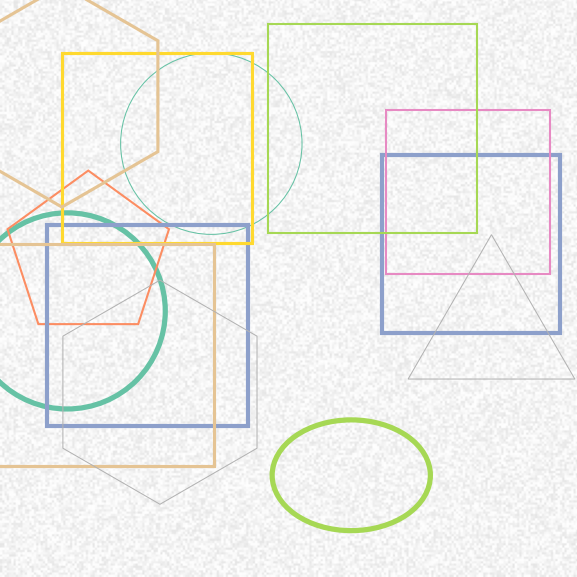[{"shape": "circle", "thickness": 2.5, "radius": 0.85, "center": [0.116, 0.461]}, {"shape": "circle", "thickness": 0.5, "radius": 0.79, "center": [0.366, 0.75]}, {"shape": "pentagon", "thickness": 1, "radius": 0.73, "center": [0.153, 0.557]}, {"shape": "square", "thickness": 2, "radius": 0.87, "center": [0.255, 0.435]}, {"shape": "square", "thickness": 2, "radius": 0.77, "center": [0.815, 0.577]}, {"shape": "square", "thickness": 1, "radius": 0.71, "center": [0.811, 0.666]}, {"shape": "square", "thickness": 1, "radius": 0.9, "center": [0.645, 0.777]}, {"shape": "oval", "thickness": 2.5, "radius": 0.68, "center": [0.608, 0.176]}, {"shape": "square", "thickness": 1.5, "radius": 0.83, "center": [0.272, 0.743]}, {"shape": "hexagon", "thickness": 1.5, "radius": 0.96, "center": [0.107, 0.833]}, {"shape": "square", "thickness": 1.5, "radius": 0.96, "center": [0.179, 0.384]}, {"shape": "triangle", "thickness": 0.5, "radius": 0.83, "center": [0.851, 0.426]}, {"shape": "hexagon", "thickness": 0.5, "radius": 0.97, "center": [0.277, 0.32]}]